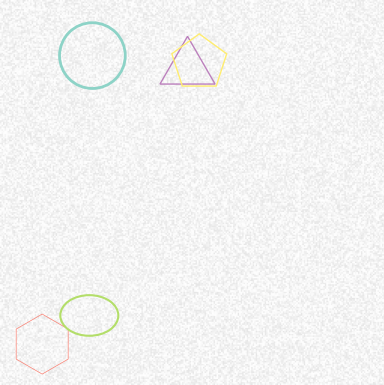[{"shape": "circle", "thickness": 2, "radius": 0.43, "center": [0.24, 0.856]}, {"shape": "hexagon", "thickness": 0.5, "radius": 0.39, "center": [0.11, 0.106]}, {"shape": "oval", "thickness": 1.5, "radius": 0.38, "center": [0.232, 0.181]}, {"shape": "triangle", "thickness": 1, "radius": 0.41, "center": [0.487, 0.823]}, {"shape": "pentagon", "thickness": 1, "radius": 0.37, "center": [0.518, 0.837]}]